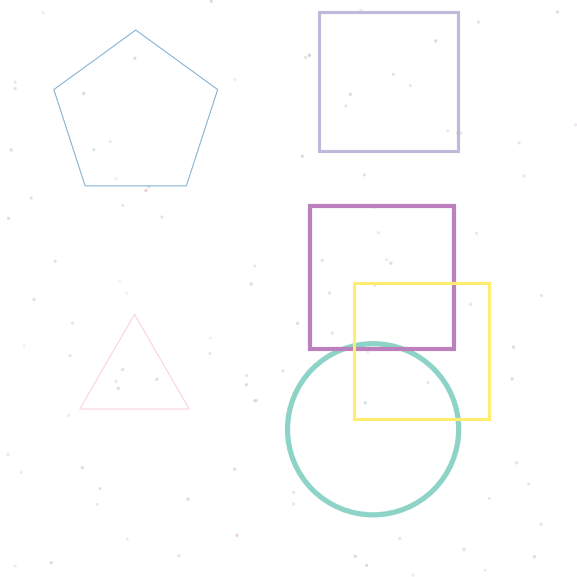[{"shape": "circle", "thickness": 2.5, "radius": 0.74, "center": [0.646, 0.256]}, {"shape": "square", "thickness": 1.5, "radius": 0.6, "center": [0.673, 0.859]}, {"shape": "pentagon", "thickness": 0.5, "radius": 0.75, "center": [0.235, 0.798]}, {"shape": "triangle", "thickness": 0.5, "radius": 0.55, "center": [0.233, 0.346]}, {"shape": "square", "thickness": 2, "radius": 0.62, "center": [0.661, 0.518]}, {"shape": "square", "thickness": 1.5, "radius": 0.59, "center": [0.73, 0.392]}]